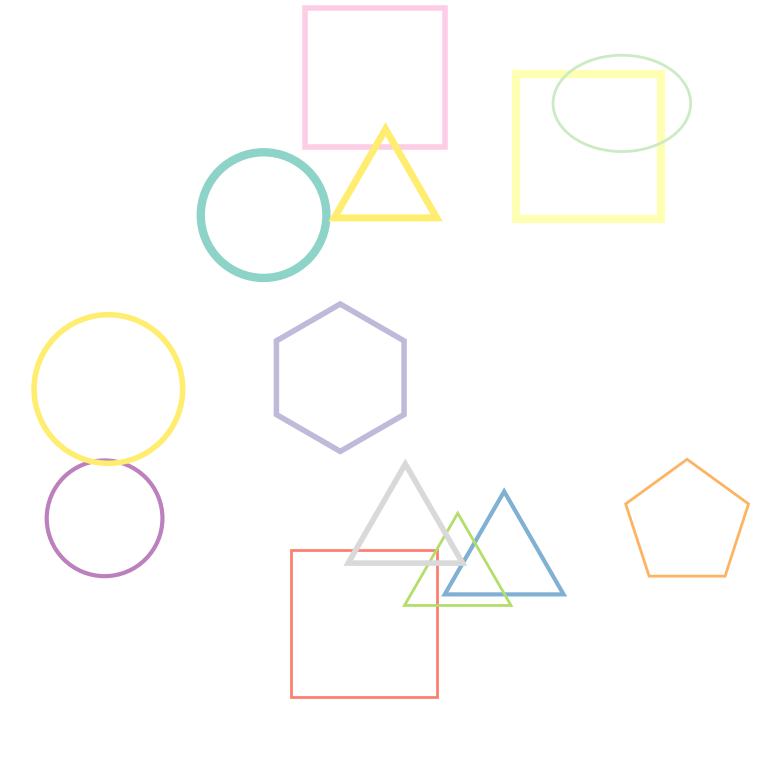[{"shape": "circle", "thickness": 3, "radius": 0.41, "center": [0.342, 0.721]}, {"shape": "square", "thickness": 3, "radius": 0.47, "center": [0.764, 0.809]}, {"shape": "hexagon", "thickness": 2, "radius": 0.48, "center": [0.442, 0.509]}, {"shape": "square", "thickness": 1, "radius": 0.48, "center": [0.473, 0.19]}, {"shape": "triangle", "thickness": 1.5, "radius": 0.45, "center": [0.655, 0.273]}, {"shape": "pentagon", "thickness": 1, "radius": 0.42, "center": [0.892, 0.32]}, {"shape": "triangle", "thickness": 1, "radius": 0.4, "center": [0.594, 0.254]}, {"shape": "square", "thickness": 2, "radius": 0.45, "center": [0.487, 0.9]}, {"shape": "triangle", "thickness": 2, "radius": 0.43, "center": [0.526, 0.312]}, {"shape": "circle", "thickness": 1.5, "radius": 0.38, "center": [0.136, 0.327]}, {"shape": "oval", "thickness": 1, "radius": 0.45, "center": [0.808, 0.866]}, {"shape": "circle", "thickness": 2, "radius": 0.48, "center": [0.141, 0.495]}, {"shape": "triangle", "thickness": 2.5, "radius": 0.38, "center": [0.501, 0.755]}]